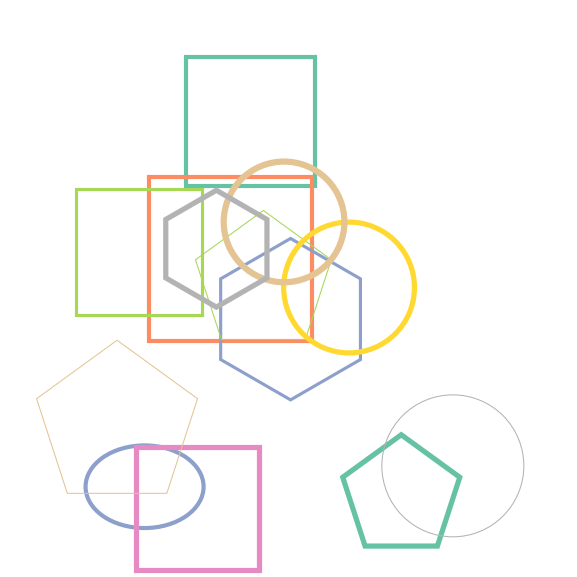[{"shape": "pentagon", "thickness": 2.5, "radius": 0.53, "center": [0.695, 0.14]}, {"shape": "square", "thickness": 2, "radius": 0.56, "center": [0.433, 0.789]}, {"shape": "square", "thickness": 2, "radius": 0.71, "center": [0.399, 0.55]}, {"shape": "oval", "thickness": 2, "radius": 0.51, "center": [0.25, 0.156]}, {"shape": "hexagon", "thickness": 1.5, "radius": 0.7, "center": [0.503, 0.446]}, {"shape": "square", "thickness": 2.5, "radius": 0.53, "center": [0.341, 0.118]}, {"shape": "pentagon", "thickness": 0.5, "radius": 0.62, "center": [0.456, 0.511]}, {"shape": "square", "thickness": 1.5, "radius": 0.55, "center": [0.241, 0.563]}, {"shape": "circle", "thickness": 2.5, "radius": 0.57, "center": [0.604, 0.501]}, {"shape": "pentagon", "thickness": 0.5, "radius": 0.73, "center": [0.203, 0.263]}, {"shape": "circle", "thickness": 3, "radius": 0.52, "center": [0.492, 0.615]}, {"shape": "circle", "thickness": 0.5, "radius": 0.61, "center": [0.784, 0.192]}, {"shape": "hexagon", "thickness": 2.5, "radius": 0.51, "center": [0.375, 0.569]}]